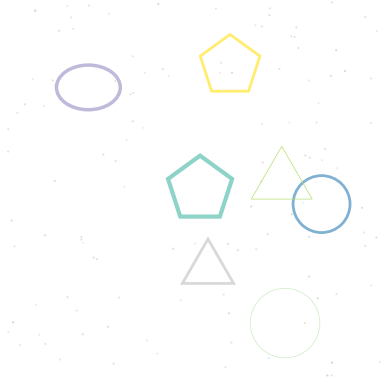[{"shape": "pentagon", "thickness": 3, "radius": 0.44, "center": [0.52, 0.508]}, {"shape": "oval", "thickness": 2.5, "radius": 0.41, "center": [0.23, 0.773]}, {"shape": "circle", "thickness": 2, "radius": 0.37, "center": [0.835, 0.47]}, {"shape": "triangle", "thickness": 0.5, "radius": 0.46, "center": [0.732, 0.529]}, {"shape": "triangle", "thickness": 2, "radius": 0.38, "center": [0.54, 0.302]}, {"shape": "circle", "thickness": 0.5, "radius": 0.45, "center": [0.74, 0.161]}, {"shape": "pentagon", "thickness": 2, "radius": 0.41, "center": [0.598, 0.829]}]